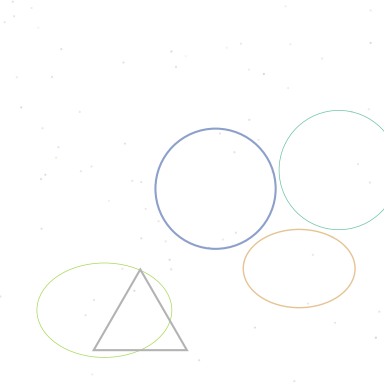[{"shape": "circle", "thickness": 0.5, "radius": 0.77, "center": [0.88, 0.558]}, {"shape": "circle", "thickness": 1.5, "radius": 0.78, "center": [0.56, 0.51]}, {"shape": "oval", "thickness": 0.5, "radius": 0.88, "center": [0.271, 0.194]}, {"shape": "oval", "thickness": 1, "radius": 0.73, "center": [0.777, 0.302]}, {"shape": "triangle", "thickness": 1.5, "radius": 0.7, "center": [0.364, 0.16]}]